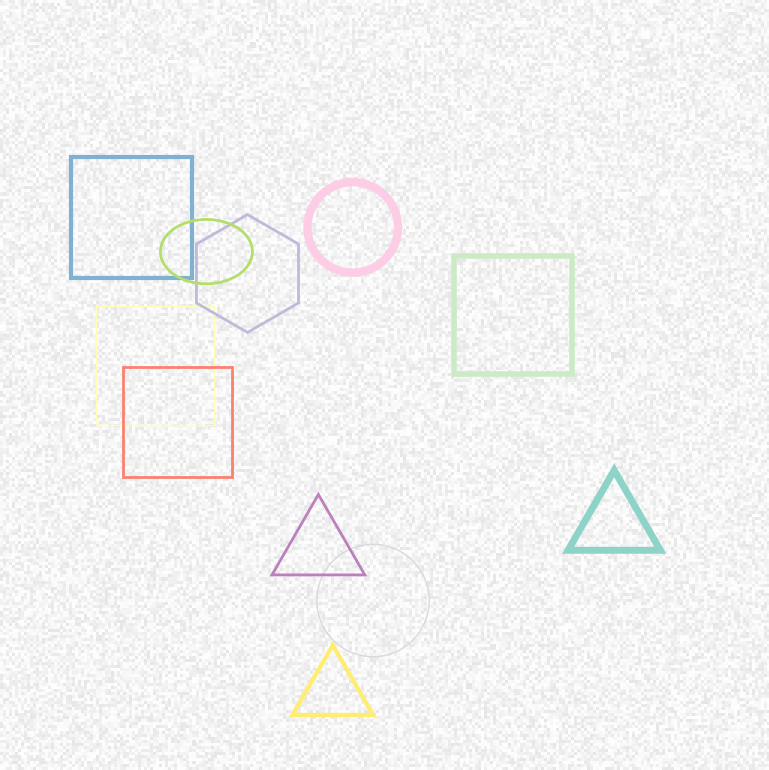[{"shape": "triangle", "thickness": 2.5, "radius": 0.35, "center": [0.798, 0.32]}, {"shape": "square", "thickness": 0.5, "radius": 0.38, "center": [0.202, 0.525]}, {"shape": "hexagon", "thickness": 1, "radius": 0.38, "center": [0.321, 0.645]}, {"shape": "square", "thickness": 1, "radius": 0.35, "center": [0.23, 0.452]}, {"shape": "square", "thickness": 1.5, "radius": 0.39, "center": [0.171, 0.717]}, {"shape": "oval", "thickness": 1, "radius": 0.3, "center": [0.268, 0.673]}, {"shape": "circle", "thickness": 3, "radius": 0.29, "center": [0.458, 0.705]}, {"shape": "circle", "thickness": 0.5, "radius": 0.36, "center": [0.484, 0.22]}, {"shape": "triangle", "thickness": 1, "radius": 0.35, "center": [0.413, 0.288]}, {"shape": "square", "thickness": 2, "radius": 0.38, "center": [0.667, 0.591]}, {"shape": "triangle", "thickness": 1.5, "radius": 0.3, "center": [0.432, 0.102]}]